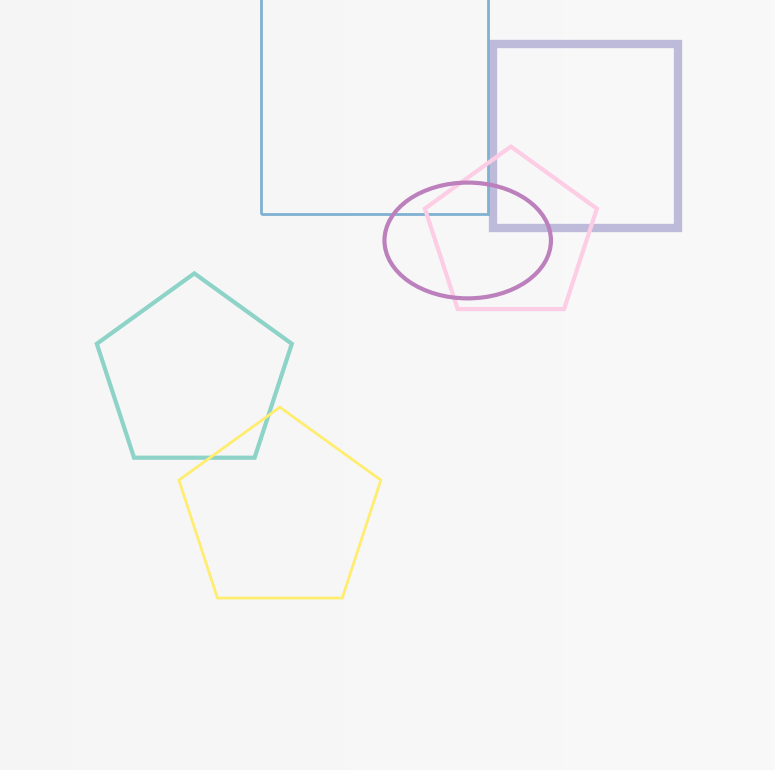[{"shape": "pentagon", "thickness": 1.5, "radius": 0.66, "center": [0.251, 0.513]}, {"shape": "square", "thickness": 3, "radius": 0.6, "center": [0.755, 0.823]}, {"shape": "square", "thickness": 1, "radius": 0.73, "center": [0.483, 0.869]}, {"shape": "pentagon", "thickness": 1.5, "radius": 0.58, "center": [0.659, 0.693]}, {"shape": "oval", "thickness": 1.5, "radius": 0.54, "center": [0.604, 0.688]}, {"shape": "pentagon", "thickness": 1, "radius": 0.68, "center": [0.361, 0.334]}]